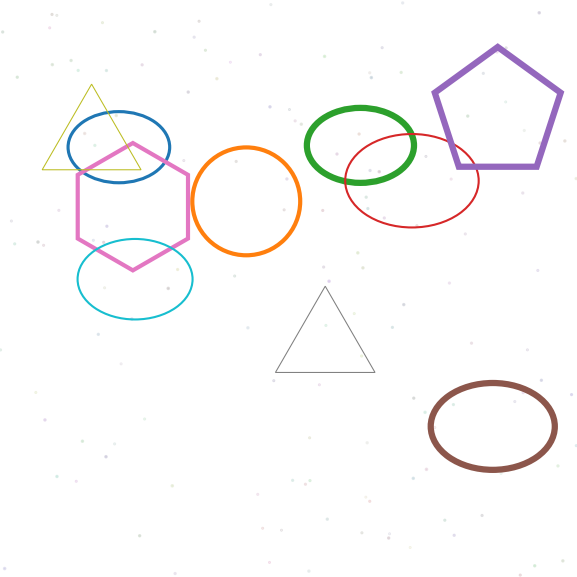[{"shape": "oval", "thickness": 1.5, "radius": 0.44, "center": [0.206, 0.744]}, {"shape": "circle", "thickness": 2, "radius": 0.47, "center": [0.426, 0.65]}, {"shape": "oval", "thickness": 3, "radius": 0.46, "center": [0.624, 0.747]}, {"shape": "oval", "thickness": 1, "radius": 0.58, "center": [0.713, 0.686]}, {"shape": "pentagon", "thickness": 3, "radius": 0.57, "center": [0.862, 0.803]}, {"shape": "oval", "thickness": 3, "radius": 0.54, "center": [0.853, 0.261]}, {"shape": "hexagon", "thickness": 2, "radius": 0.55, "center": [0.23, 0.641]}, {"shape": "triangle", "thickness": 0.5, "radius": 0.5, "center": [0.563, 0.404]}, {"shape": "triangle", "thickness": 0.5, "radius": 0.49, "center": [0.159, 0.755]}, {"shape": "oval", "thickness": 1, "radius": 0.5, "center": [0.234, 0.516]}]